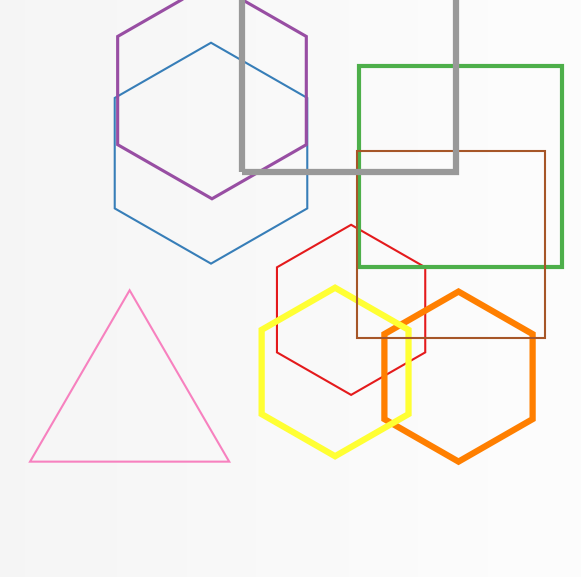[{"shape": "hexagon", "thickness": 1, "radius": 0.74, "center": [0.604, 0.463]}, {"shape": "hexagon", "thickness": 1, "radius": 0.96, "center": [0.363, 0.734]}, {"shape": "square", "thickness": 2, "radius": 0.87, "center": [0.793, 0.711]}, {"shape": "hexagon", "thickness": 1.5, "radius": 0.94, "center": [0.365, 0.842]}, {"shape": "hexagon", "thickness": 3, "radius": 0.74, "center": [0.789, 0.347]}, {"shape": "hexagon", "thickness": 3, "radius": 0.73, "center": [0.576, 0.355]}, {"shape": "square", "thickness": 1, "radius": 0.81, "center": [0.776, 0.576]}, {"shape": "triangle", "thickness": 1, "radius": 0.99, "center": [0.223, 0.299]}, {"shape": "square", "thickness": 3, "radius": 0.92, "center": [0.6, 0.885]}]